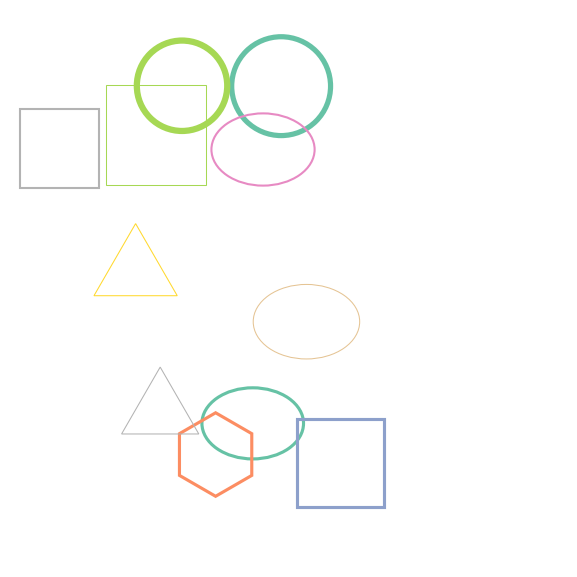[{"shape": "circle", "thickness": 2.5, "radius": 0.43, "center": [0.487, 0.85]}, {"shape": "oval", "thickness": 1.5, "radius": 0.44, "center": [0.438, 0.266]}, {"shape": "hexagon", "thickness": 1.5, "radius": 0.36, "center": [0.373, 0.212]}, {"shape": "square", "thickness": 1.5, "radius": 0.38, "center": [0.59, 0.197]}, {"shape": "oval", "thickness": 1, "radius": 0.45, "center": [0.455, 0.74]}, {"shape": "square", "thickness": 0.5, "radius": 0.43, "center": [0.27, 0.765]}, {"shape": "circle", "thickness": 3, "radius": 0.39, "center": [0.315, 0.851]}, {"shape": "triangle", "thickness": 0.5, "radius": 0.42, "center": [0.235, 0.529]}, {"shape": "oval", "thickness": 0.5, "radius": 0.46, "center": [0.531, 0.442]}, {"shape": "triangle", "thickness": 0.5, "radius": 0.39, "center": [0.277, 0.286]}, {"shape": "square", "thickness": 1, "radius": 0.34, "center": [0.102, 0.743]}]